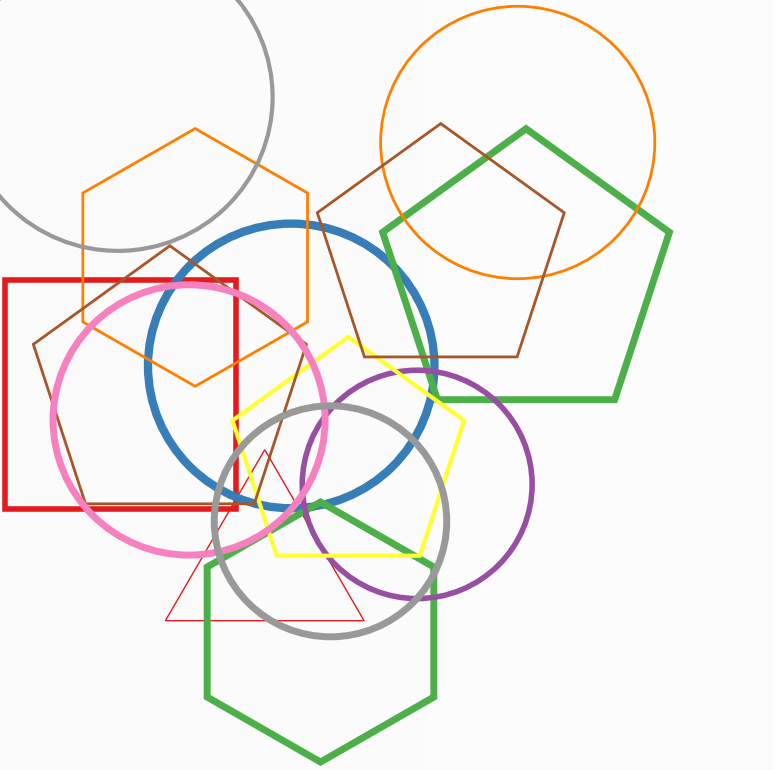[{"shape": "square", "thickness": 2, "radius": 0.74, "center": [0.155, 0.487]}, {"shape": "triangle", "thickness": 0.5, "radius": 0.74, "center": [0.342, 0.268]}, {"shape": "circle", "thickness": 3, "radius": 0.92, "center": [0.376, 0.525]}, {"shape": "pentagon", "thickness": 2.5, "radius": 0.97, "center": [0.679, 0.638]}, {"shape": "hexagon", "thickness": 2.5, "radius": 0.84, "center": [0.414, 0.179]}, {"shape": "circle", "thickness": 2, "radius": 0.74, "center": [0.538, 0.371]}, {"shape": "circle", "thickness": 1, "radius": 0.88, "center": [0.668, 0.815]}, {"shape": "hexagon", "thickness": 1, "radius": 0.84, "center": [0.252, 0.666]}, {"shape": "pentagon", "thickness": 1.5, "radius": 0.79, "center": [0.449, 0.405]}, {"shape": "pentagon", "thickness": 1, "radius": 0.84, "center": [0.569, 0.672]}, {"shape": "pentagon", "thickness": 1, "radius": 0.93, "center": [0.219, 0.496]}, {"shape": "circle", "thickness": 2.5, "radius": 0.88, "center": [0.244, 0.455]}, {"shape": "circle", "thickness": 2.5, "radius": 0.75, "center": [0.426, 0.323]}, {"shape": "circle", "thickness": 1.5, "radius": 1.0, "center": [0.152, 0.874]}]